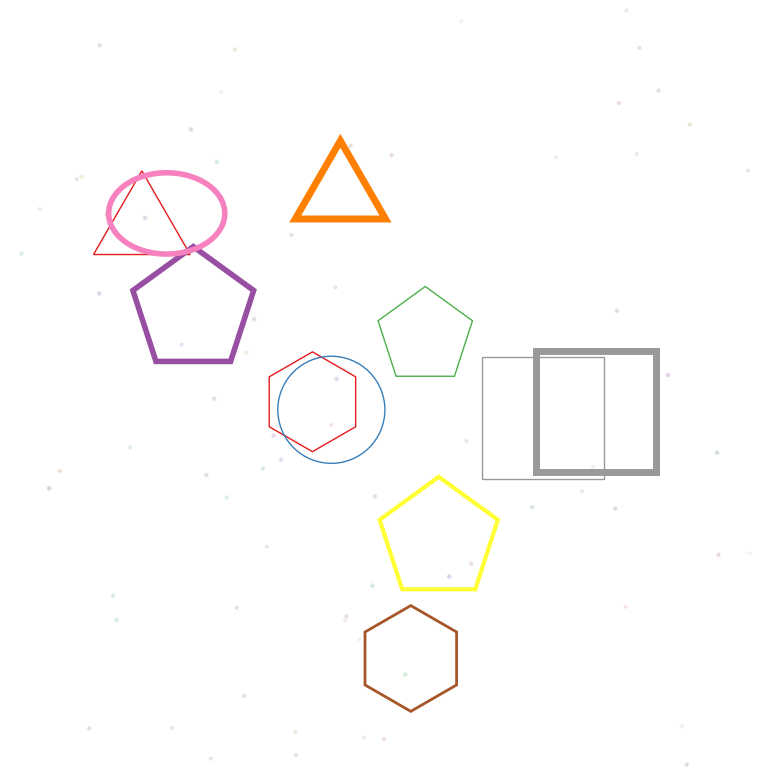[{"shape": "hexagon", "thickness": 0.5, "radius": 0.32, "center": [0.406, 0.478]}, {"shape": "triangle", "thickness": 0.5, "radius": 0.36, "center": [0.184, 0.706]}, {"shape": "circle", "thickness": 0.5, "radius": 0.35, "center": [0.43, 0.468]}, {"shape": "pentagon", "thickness": 0.5, "radius": 0.32, "center": [0.552, 0.564]}, {"shape": "pentagon", "thickness": 2, "radius": 0.41, "center": [0.251, 0.597]}, {"shape": "triangle", "thickness": 2.5, "radius": 0.34, "center": [0.442, 0.749]}, {"shape": "pentagon", "thickness": 1.5, "radius": 0.4, "center": [0.57, 0.3]}, {"shape": "hexagon", "thickness": 1, "radius": 0.34, "center": [0.534, 0.145]}, {"shape": "oval", "thickness": 2, "radius": 0.38, "center": [0.217, 0.723]}, {"shape": "square", "thickness": 0.5, "radius": 0.39, "center": [0.705, 0.457]}, {"shape": "square", "thickness": 2.5, "radius": 0.39, "center": [0.774, 0.466]}]